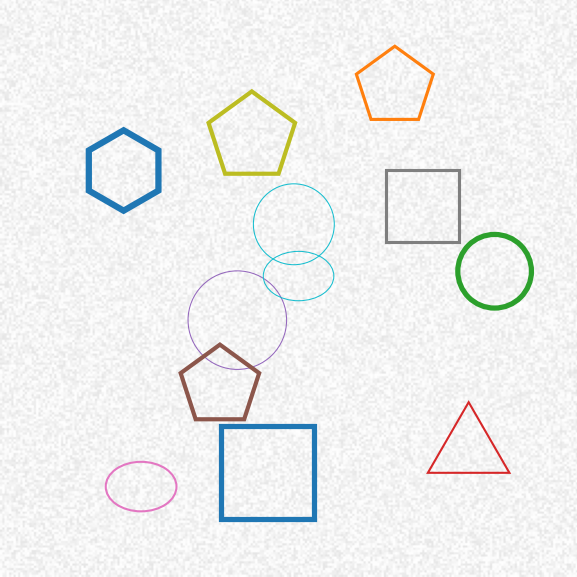[{"shape": "hexagon", "thickness": 3, "radius": 0.35, "center": [0.214, 0.704]}, {"shape": "square", "thickness": 2.5, "radius": 0.4, "center": [0.463, 0.181]}, {"shape": "pentagon", "thickness": 1.5, "radius": 0.35, "center": [0.684, 0.849]}, {"shape": "circle", "thickness": 2.5, "radius": 0.32, "center": [0.856, 0.529]}, {"shape": "triangle", "thickness": 1, "radius": 0.41, "center": [0.812, 0.221]}, {"shape": "circle", "thickness": 0.5, "radius": 0.43, "center": [0.411, 0.445]}, {"shape": "pentagon", "thickness": 2, "radius": 0.36, "center": [0.381, 0.331]}, {"shape": "oval", "thickness": 1, "radius": 0.31, "center": [0.244, 0.157]}, {"shape": "square", "thickness": 1.5, "radius": 0.31, "center": [0.732, 0.643]}, {"shape": "pentagon", "thickness": 2, "radius": 0.39, "center": [0.436, 0.762]}, {"shape": "oval", "thickness": 0.5, "radius": 0.31, "center": [0.517, 0.521]}, {"shape": "circle", "thickness": 0.5, "radius": 0.35, "center": [0.509, 0.611]}]